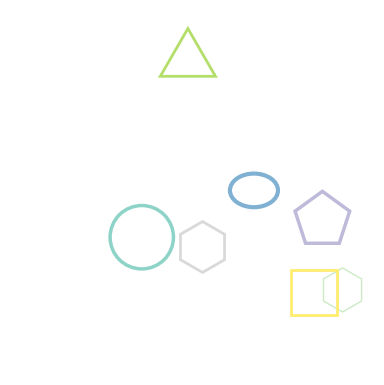[{"shape": "circle", "thickness": 2.5, "radius": 0.41, "center": [0.368, 0.384]}, {"shape": "pentagon", "thickness": 2.5, "radius": 0.37, "center": [0.837, 0.428]}, {"shape": "oval", "thickness": 3, "radius": 0.31, "center": [0.66, 0.506]}, {"shape": "triangle", "thickness": 2, "radius": 0.41, "center": [0.488, 0.843]}, {"shape": "hexagon", "thickness": 2, "radius": 0.33, "center": [0.526, 0.358]}, {"shape": "hexagon", "thickness": 1, "radius": 0.29, "center": [0.89, 0.247]}, {"shape": "square", "thickness": 2, "radius": 0.3, "center": [0.816, 0.24]}]